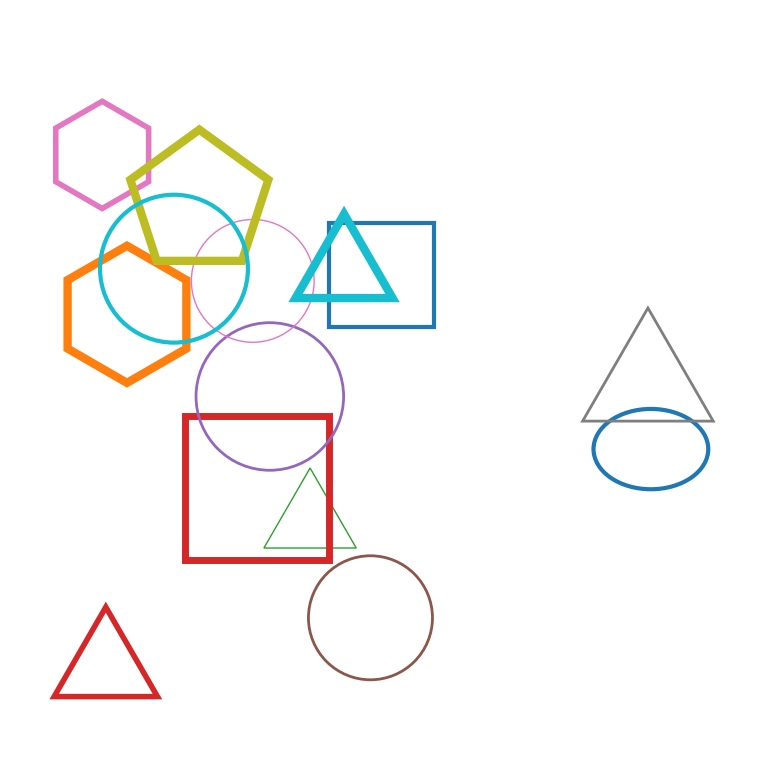[{"shape": "oval", "thickness": 1.5, "radius": 0.37, "center": [0.845, 0.417]}, {"shape": "square", "thickness": 1.5, "radius": 0.34, "center": [0.496, 0.643]}, {"shape": "hexagon", "thickness": 3, "radius": 0.45, "center": [0.165, 0.592]}, {"shape": "triangle", "thickness": 0.5, "radius": 0.35, "center": [0.403, 0.323]}, {"shape": "square", "thickness": 2.5, "radius": 0.47, "center": [0.334, 0.366]}, {"shape": "triangle", "thickness": 2, "radius": 0.39, "center": [0.137, 0.134]}, {"shape": "circle", "thickness": 1, "radius": 0.48, "center": [0.35, 0.485]}, {"shape": "circle", "thickness": 1, "radius": 0.4, "center": [0.481, 0.198]}, {"shape": "circle", "thickness": 0.5, "radius": 0.4, "center": [0.328, 0.635]}, {"shape": "hexagon", "thickness": 2, "radius": 0.35, "center": [0.133, 0.799]}, {"shape": "triangle", "thickness": 1, "radius": 0.49, "center": [0.841, 0.502]}, {"shape": "pentagon", "thickness": 3, "radius": 0.47, "center": [0.259, 0.737]}, {"shape": "circle", "thickness": 1.5, "radius": 0.48, "center": [0.226, 0.651]}, {"shape": "triangle", "thickness": 3, "radius": 0.36, "center": [0.447, 0.649]}]